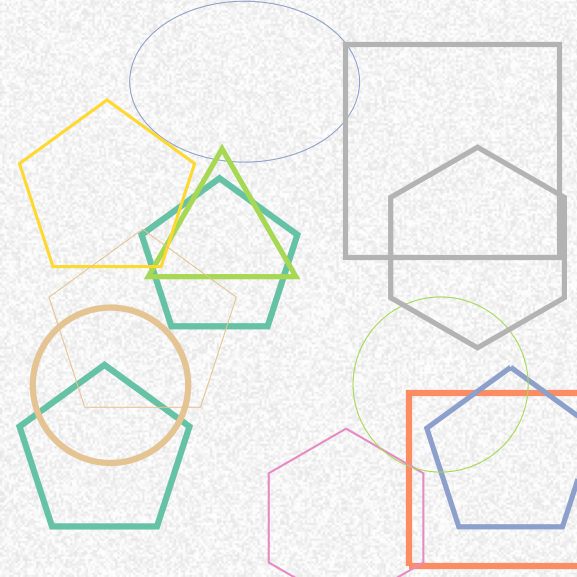[{"shape": "pentagon", "thickness": 3, "radius": 0.71, "center": [0.38, 0.549]}, {"shape": "pentagon", "thickness": 3, "radius": 0.77, "center": [0.181, 0.213]}, {"shape": "square", "thickness": 3, "radius": 0.75, "center": [0.859, 0.169]}, {"shape": "pentagon", "thickness": 2.5, "radius": 0.76, "center": [0.884, 0.21]}, {"shape": "oval", "thickness": 0.5, "radius": 1.0, "center": [0.424, 0.858]}, {"shape": "hexagon", "thickness": 1, "radius": 0.77, "center": [0.599, 0.102]}, {"shape": "circle", "thickness": 0.5, "radius": 0.76, "center": [0.763, 0.333]}, {"shape": "triangle", "thickness": 2.5, "radius": 0.74, "center": [0.385, 0.594]}, {"shape": "pentagon", "thickness": 1.5, "radius": 0.8, "center": [0.185, 0.667]}, {"shape": "pentagon", "thickness": 0.5, "radius": 0.85, "center": [0.247, 0.432]}, {"shape": "circle", "thickness": 3, "radius": 0.67, "center": [0.191, 0.332]}, {"shape": "square", "thickness": 2.5, "radius": 0.92, "center": [0.783, 0.739]}, {"shape": "hexagon", "thickness": 2.5, "radius": 0.87, "center": [0.827, 0.57]}]